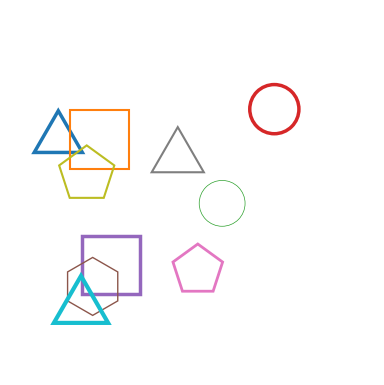[{"shape": "triangle", "thickness": 2.5, "radius": 0.36, "center": [0.151, 0.64]}, {"shape": "square", "thickness": 1.5, "radius": 0.38, "center": [0.259, 0.638]}, {"shape": "circle", "thickness": 0.5, "radius": 0.3, "center": [0.577, 0.472]}, {"shape": "circle", "thickness": 2.5, "radius": 0.32, "center": [0.713, 0.716]}, {"shape": "square", "thickness": 2.5, "radius": 0.38, "center": [0.289, 0.312]}, {"shape": "hexagon", "thickness": 1, "radius": 0.38, "center": [0.241, 0.256]}, {"shape": "pentagon", "thickness": 2, "radius": 0.34, "center": [0.514, 0.298]}, {"shape": "triangle", "thickness": 1.5, "radius": 0.39, "center": [0.462, 0.592]}, {"shape": "pentagon", "thickness": 1.5, "radius": 0.38, "center": [0.225, 0.547]}, {"shape": "triangle", "thickness": 3, "radius": 0.41, "center": [0.21, 0.202]}]